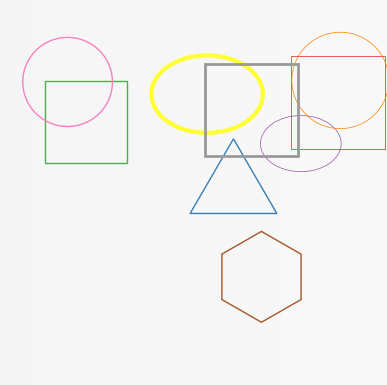[{"shape": "square", "thickness": 0.5, "radius": 0.6, "center": [0.873, 0.733]}, {"shape": "triangle", "thickness": 1, "radius": 0.65, "center": [0.603, 0.51]}, {"shape": "square", "thickness": 1, "radius": 0.53, "center": [0.223, 0.683]}, {"shape": "oval", "thickness": 0.5, "radius": 0.52, "center": [0.776, 0.627]}, {"shape": "circle", "thickness": 0.5, "radius": 0.63, "center": [0.878, 0.791]}, {"shape": "oval", "thickness": 3, "radius": 0.72, "center": [0.535, 0.756]}, {"shape": "hexagon", "thickness": 1, "radius": 0.59, "center": [0.675, 0.281]}, {"shape": "circle", "thickness": 1, "radius": 0.58, "center": [0.174, 0.787]}, {"shape": "square", "thickness": 2, "radius": 0.6, "center": [0.65, 0.714]}]